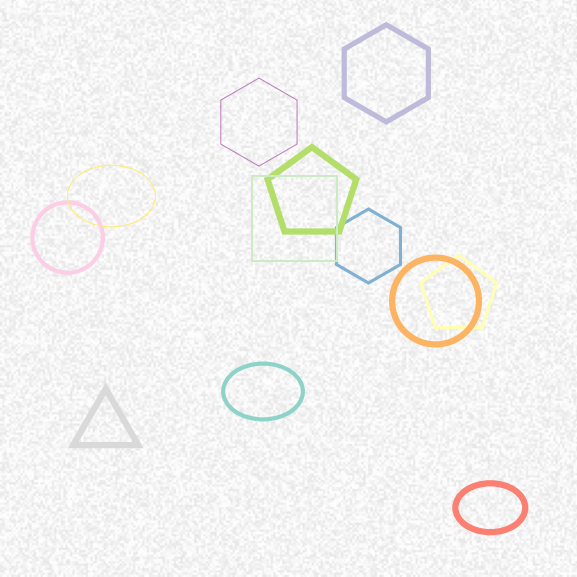[{"shape": "oval", "thickness": 2, "radius": 0.35, "center": [0.455, 0.321]}, {"shape": "pentagon", "thickness": 1.5, "radius": 0.35, "center": [0.794, 0.488]}, {"shape": "hexagon", "thickness": 2.5, "radius": 0.42, "center": [0.669, 0.872]}, {"shape": "oval", "thickness": 3, "radius": 0.3, "center": [0.849, 0.12]}, {"shape": "hexagon", "thickness": 1.5, "radius": 0.32, "center": [0.638, 0.573]}, {"shape": "circle", "thickness": 3, "radius": 0.38, "center": [0.754, 0.478]}, {"shape": "pentagon", "thickness": 3, "radius": 0.4, "center": [0.54, 0.664]}, {"shape": "circle", "thickness": 2, "radius": 0.31, "center": [0.117, 0.588]}, {"shape": "triangle", "thickness": 3, "radius": 0.33, "center": [0.183, 0.261]}, {"shape": "hexagon", "thickness": 0.5, "radius": 0.38, "center": [0.448, 0.788]}, {"shape": "square", "thickness": 1, "radius": 0.37, "center": [0.51, 0.621]}, {"shape": "oval", "thickness": 0.5, "radius": 0.38, "center": [0.193, 0.66]}]